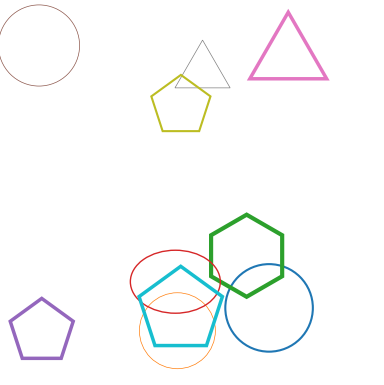[{"shape": "circle", "thickness": 1.5, "radius": 0.57, "center": [0.699, 0.2]}, {"shape": "circle", "thickness": 0.5, "radius": 0.49, "center": [0.461, 0.141]}, {"shape": "hexagon", "thickness": 3, "radius": 0.53, "center": [0.641, 0.336]}, {"shape": "oval", "thickness": 1, "radius": 0.58, "center": [0.455, 0.268]}, {"shape": "pentagon", "thickness": 2.5, "radius": 0.43, "center": [0.108, 0.139]}, {"shape": "circle", "thickness": 0.5, "radius": 0.53, "center": [0.101, 0.882]}, {"shape": "triangle", "thickness": 2.5, "radius": 0.58, "center": [0.749, 0.853]}, {"shape": "triangle", "thickness": 0.5, "radius": 0.41, "center": [0.526, 0.813]}, {"shape": "pentagon", "thickness": 1.5, "radius": 0.4, "center": [0.47, 0.725]}, {"shape": "pentagon", "thickness": 2.5, "radius": 0.57, "center": [0.469, 0.194]}]